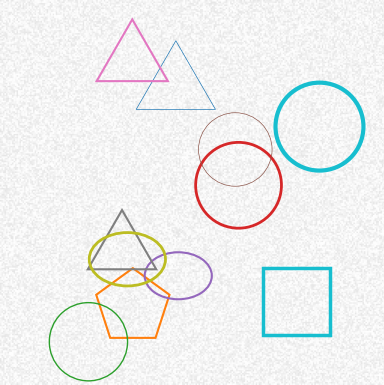[{"shape": "triangle", "thickness": 0.5, "radius": 0.59, "center": [0.457, 0.775]}, {"shape": "pentagon", "thickness": 1.5, "radius": 0.5, "center": [0.345, 0.203]}, {"shape": "circle", "thickness": 1, "radius": 0.51, "center": [0.23, 0.112]}, {"shape": "circle", "thickness": 2, "radius": 0.56, "center": [0.62, 0.519]}, {"shape": "oval", "thickness": 1.5, "radius": 0.44, "center": [0.463, 0.284]}, {"shape": "circle", "thickness": 0.5, "radius": 0.48, "center": [0.611, 0.612]}, {"shape": "triangle", "thickness": 1.5, "radius": 0.53, "center": [0.344, 0.843]}, {"shape": "triangle", "thickness": 1.5, "radius": 0.51, "center": [0.317, 0.352]}, {"shape": "oval", "thickness": 2, "radius": 0.5, "center": [0.331, 0.327]}, {"shape": "circle", "thickness": 3, "radius": 0.57, "center": [0.83, 0.671]}, {"shape": "square", "thickness": 2.5, "radius": 0.44, "center": [0.77, 0.216]}]